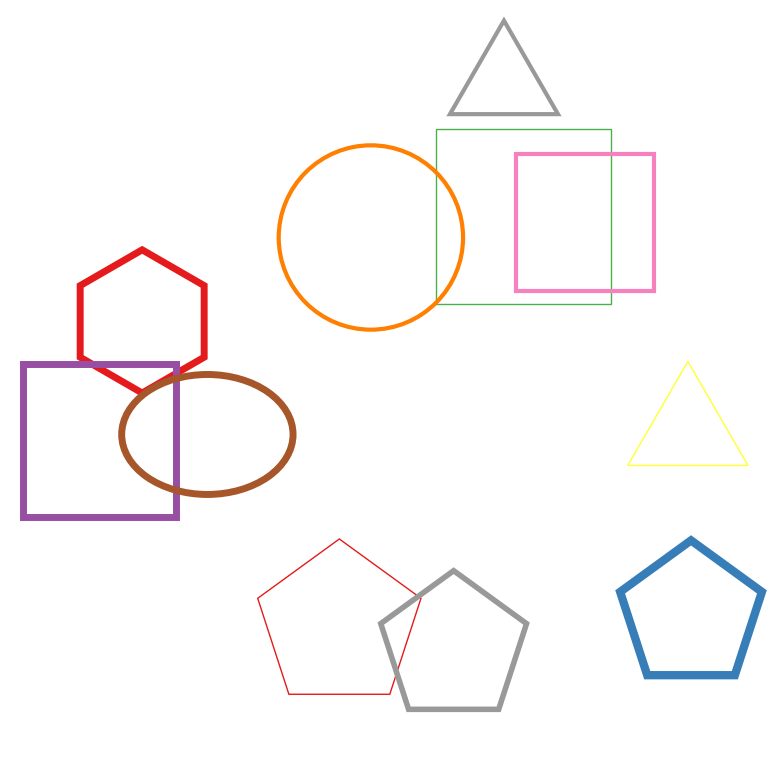[{"shape": "pentagon", "thickness": 0.5, "radius": 0.56, "center": [0.441, 0.189]}, {"shape": "hexagon", "thickness": 2.5, "radius": 0.46, "center": [0.185, 0.583]}, {"shape": "pentagon", "thickness": 3, "radius": 0.48, "center": [0.897, 0.201]}, {"shape": "square", "thickness": 0.5, "radius": 0.57, "center": [0.68, 0.719]}, {"shape": "square", "thickness": 2.5, "radius": 0.5, "center": [0.129, 0.427]}, {"shape": "circle", "thickness": 1.5, "radius": 0.6, "center": [0.482, 0.692]}, {"shape": "triangle", "thickness": 0.5, "radius": 0.45, "center": [0.893, 0.441]}, {"shape": "oval", "thickness": 2.5, "radius": 0.56, "center": [0.269, 0.436]}, {"shape": "square", "thickness": 1.5, "radius": 0.45, "center": [0.759, 0.711]}, {"shape": "pentagon", "thickness": 2, "radius": 0.5, "center": [0.589, 0.159]}, {"shape": "triangle", "thickness": 1.5, "radius": 0.4, "center": [0.654, 0.892]}]